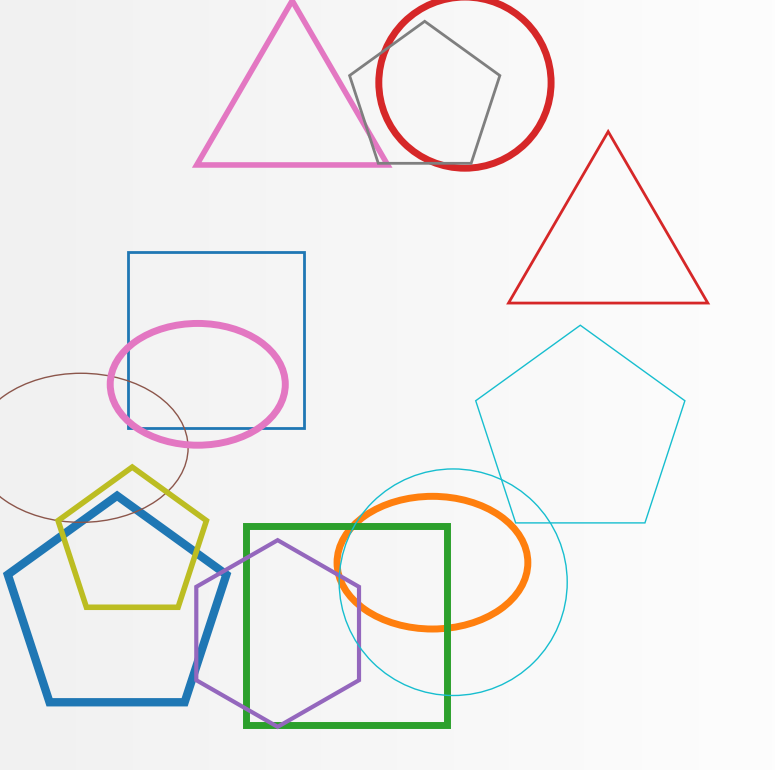[{"shape": "square", "thickness": 1, "radius": 0.57, "center": [0.279, 0.558]}, {"shape": "pentagon", "thickness": 3, "radius": 0.74, "center": [0.151, 0.208]}, {"shape": "oval", "thickness": 2.5, "radius": 0.62, "center": [0.558, 0.269]}, {"shape": "square", "thickness": 2.5, "radius": 0.65, "center": [0.447, 0.187]}, {"shape": "circle", "thickness": 2.5, "radius": 0.56, "center": [0.6, 0.893]}, {"shape": "triangle", "thickness": 1, "radius": 0.74, "center": [0.785, 0.681]}, {"shape": "hexagon", "thickness": 1.5, "radius": 0.61, "center": [0.358, 0.177]}, {"shape": "oval", "thickness": 0.5, "radius": 0.69, "center": [0.104, 0.418]}, {"shape": "triangle", "thickness": 2, "radius": 0.71, "center": [0.377, 0.857]}, {"shape": "oval", "thickness": 2.5, "radius": 0.56, "center": [0.255, 0.501]}, {"shape": "pentagon", "thickness": 1, "radius": 0.51, "center": [0.548, 0.87]}, {"shape": "pentagon", "thickness": 2, "radius": 0.5, "center": [0.171, 0.293]}, {"shape": "circle", "thickness": 0.5, "radius": 0.74, "center": [0.585, 0.244]}, {"shape": "pentagon", "thickness": 0.5, "radius": 0.71, "center": [0.749, 0.436]}]